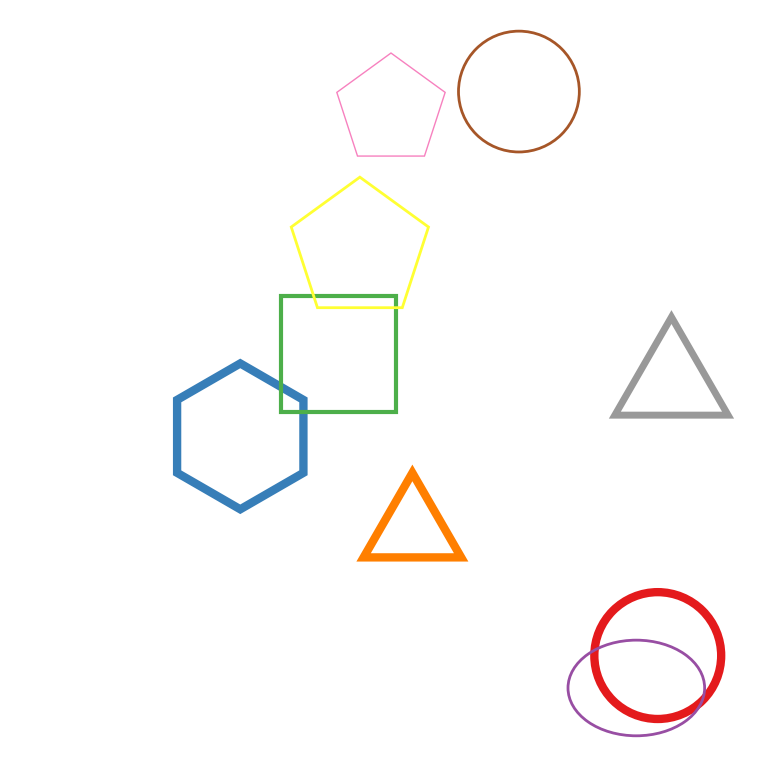[{"shape": "circle", "thickness": 3, "radius": 0.41, "center": [0.854, 0.149]}, {"shape": "hexagon", "thickness": 3, "radius": 0.47, "center": [0.312, 0.433]}, {"shape": "square", "thickness": 1.5, "radius": 0.38, "center": [0.44, 0.54]}, {"shape": "oval", "thickness": 1, "radius": 0.44, "center": [0.826, 0.107]}, {"shape": "triangle", "thickness": 3, "radius": 0.37, "center": [0.536, 0.313]}, {"shape": "pentagon", "thickness": 1, "radius": 0.47, "center": [0.467, 0.676]}, {"shape": "circle", "thickness": 1, "radius": 0.39, "center": [0.674, 0.881]}, {"shape": "pentagon", "thickness": 0.5, "radius": 0.37, "center": [0.508, 0.857]}, {"shape": "triangle", "thickness": 2.5, "radius": 0.42, "center": [0.872, 0.503]}]